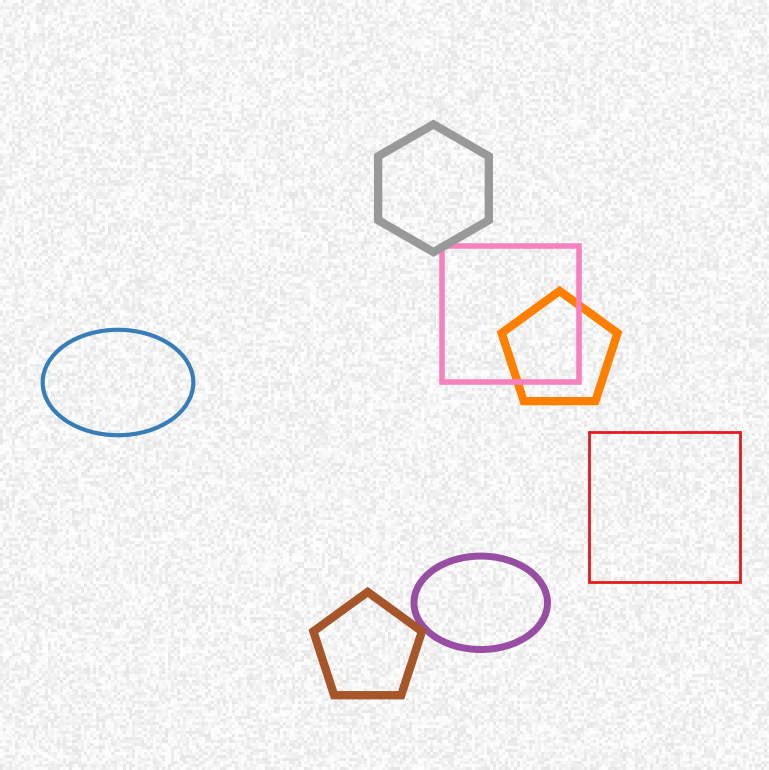[{"shape": "square", "thickness": 1, "radius": 0.49, "center": [0.863, 0.342]}, {"shape": "oval", "thickness": 1.5, "radius": 0.49, "center": [0.153, 0.503]}, {"shape": "oval", "thickness": 2.5, "radius": 0.43, "center": [0.624, 0.217]}, {"shape": "pentagon", "thickness": 3, "radius": 0.4, "center": [0.727, 0.543]}, {"shape": "pentagon", "thickness": 3, "radius": 0.37, "center": [0.477, 0.157]}, {"shape": "square", "thickness": 2, "radius": 0.44, "center": [0.663, 0.592]}, {"shape": "hexagon", "thickness": 3, "radius": 0.41, "center": [0.563, 0.756]}]